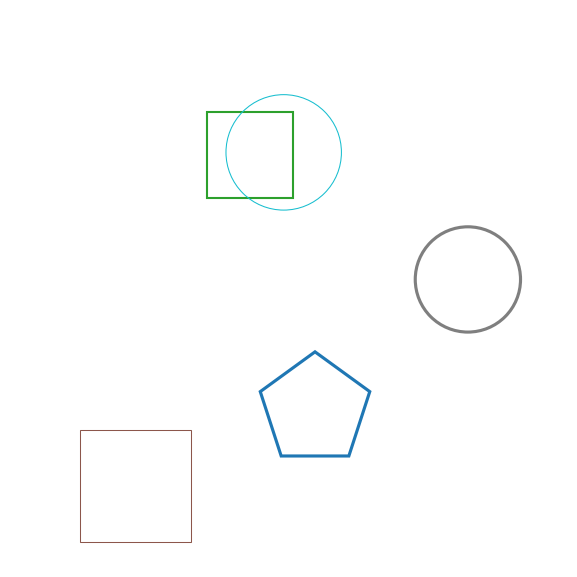[{"shape": "pentagon", "thickness": 1.5, "radius": 0.5, "center": [0.545, 0.29]}, {"shape": "square", "thickness": 1, "radius": 0.37, "center": [0.433, 0.731]}, {"shape": "square", "thickness": 0.5, "radius": 0.48, "center": [0.235, 0.157]}, {"shape": "circle", "thickness": 1.5, "radius": 0.46, "center": [0.81, 0.515]}, {"shape": "circle", "thickness": 0.5, "radius": 0.5, "center": [0.491, 0.735]}]